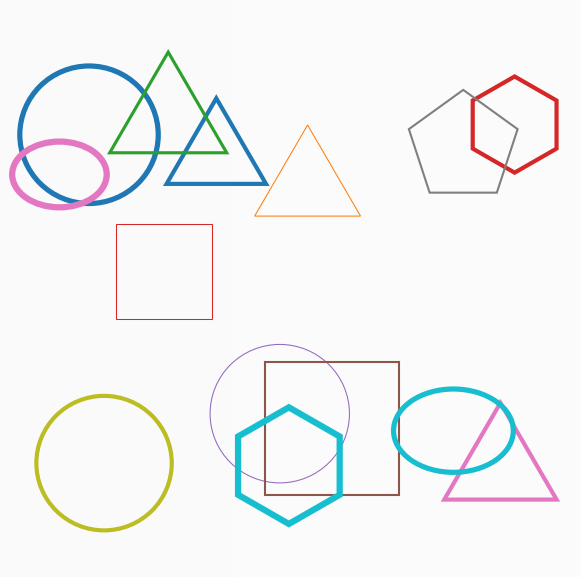[{"shape": "circle", "thickness": 2.5, "radius": 0.6, "center": [0.153, 0.766]}, {"shape": "triangle", "thickness": 2, "radius": 0.49, "center": [0.372, 0.73]}, {"shape": "triangle", "thickness": 0.5, "radius": 0.53, "center": [0.529, 0.678]}, {"shape": "triangle", "thickness": 1.5, "radius": 0.58, "center": [0.289, 0.793]}, {"shape": "hexagon", "thickness": 2, "radius": 0.42, "center": [0.885, 0.783]}, {"shape": "square", "thickness": 0.5, "radius": 0.41, "center": [0.282, 0.529]}, {"shape": "circle", "thickness": 0.5, "radius": 0.6, "center": [0.481, 0.283]}, {"shape": "square", "thickness": 1, "radius": 0.58, "center": [0.571, 0.257]}, {"shape": "triangle", "thickness": 2, "radius": 0.56, "center": [0.861, 0.19]}, {"shape": "oval", "thickness": 3, "radius": 0.41, "center": [0.102, 0.697]}, {"shape": "pentagon", "thickness": 1, "radius": 0.49, "center": [0.797, 0.745]}, {"shape": "circle", "thickness": 2, "radius": 0.58, "center": [0.179, 0.197]}, {"shape": "oval", "thickness": 2.5, "radius": 0.52, "center": [0.78, 0.253]}, {"shape": "hexagon", "thickness": 3, "radius": 0.5, "center": [0.497, 0.193]}]